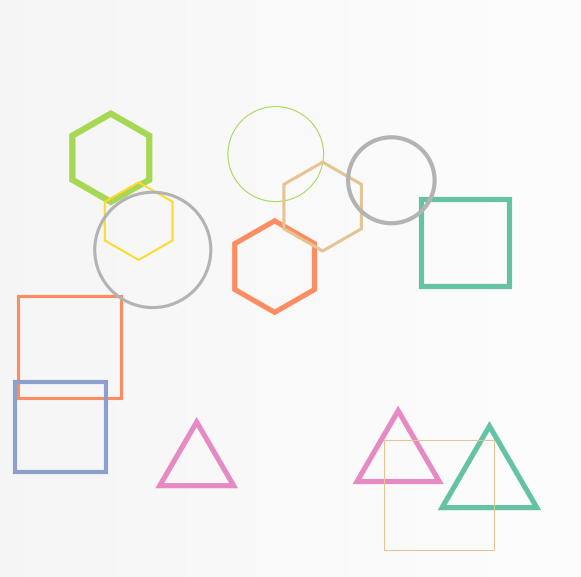[{"shape": "square", "thickness": 2.5, "radius": 0.38, "center": [0.8, 0.579]}, {"shape": "triangle", "thickness": 2.5, "radius": 0.47, "center": [0.842, 0.167]}, {"shape": "square", "thickness": 1.5, "radius": 0.44, "center": [0.119, 0.399]}, {"shape": "hexagon", "thickness": 2.5, "radius": 0.4, "center": [0.472, 0.537]}, {"shape": "square", "thickness": 2, "radius": 0.39, "center": [0.104, 0.259]}, {"shape": "triangle", "thickness": 2.5, "radius": 0.37, "center": [0.338, 0.195]}, {"shape": "triangle", "thickness": 2.5, "radius": 0.41, "center": [0.685, 0.206]}, {"shape": "circle", "thickness": 0.5, "radius": 0.41, "center": [0.474, 0.732]}, {"shape": "hexagon", "thickness": 3, "radius": 0.38, "center": [0.191, 0.726]}, {"shape": "hexagon", "thickness": 1, "radius": 0.34, "center": [0.239, 0.616]}, {"shape": "square", "thickness": 0.5, "radius": 0.47, "center": [0.755, 0.142]}, {"shape": "hexagon", "thickness": 1.5, "radius": 0.38, "center": [0.555, 0.641]}, {"shape": "circle", "thickness": 1.5, "radius": 0.5, "center": [0.263, 0.566]}, {"shape": "circle", "thickness": 2, "radius": 0.37, "center": [0.673, 0.687]}]